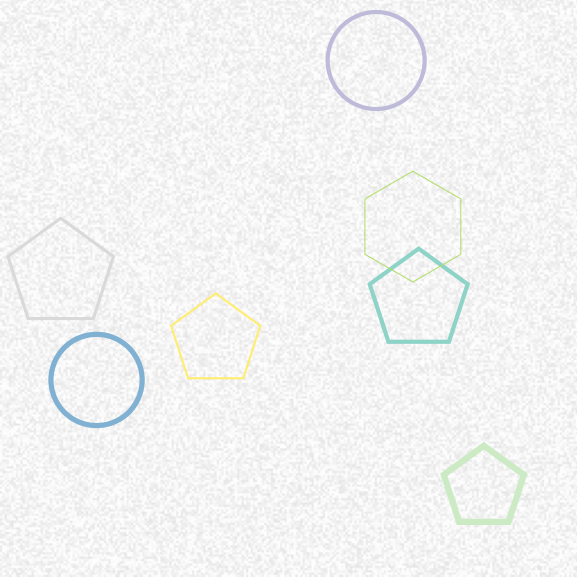[{"shape": "pentagon", "thickness": 2, "radius": 0.45, "center": [0.725, 0.479]}, {"shape": "circle", "thickness": 2, "radius": 0.42, "center": [0.651, 0.894]}, {"shape": "circle", "thickness": 2.5, "radius": 0.39, "center": [0.167, 0.341]}, {"shape": "hexagon", "thickness": 0.5, "radius": 0.48, "center": [0.715, 0.607]}, {"shape": "pentagon", "thickness": 1.5, "radius": 0.48, "center": [0.105, 0.525]}, {"shape": "pentagon", "thickness": 3, "radius": 0.36, "center": [0.838, 0.154]}, {"shape": "pentagon", "thickness": 1, "radius": 0.41, "center": [0.374, 0.41]}]